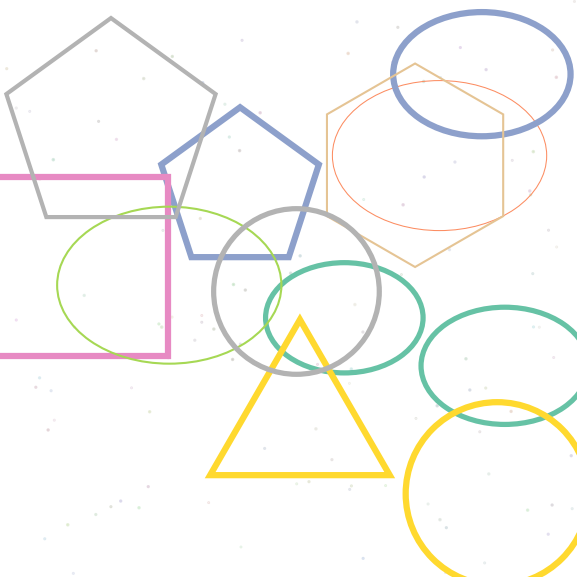[{"shape": "oval", "thickness": 2.5, "radius": 0.72, "center": [0.874, 0.366]}, {"shape": "oval", "thickness": 2.5, "radius": 0.68, "center": [0.596, 0.449]}, {"shape": "oval", "thickness": 0.5, "radius": 0.93, "center": [0.761, 0.73]}, {"shape": "oval", "thickness": 3, "radius": 0.77, "center": [0.834, 0.871]}, {"shape": "pentagon", "thickness": 3, "radius": 0.72, "center": [0.416, 0.67]}, {"shape": "square", "thickness": 3, "radius": 0.77, "center": [0.136, 0.537]}, {"shape": "oval", "thickness": 1, "radius": 0.97, "center": [0.293, 0.505]}, {"shape": "triangle", "thickness": 3, "radius": 0.9, "center": [0.519, 0.266]}, {"shape": "circle", "thickness": 3, "radius": 0.79, "center": [0.861, 0.144]}, {"shape": "hexagon", "thickness": 1, "radius": 0.88, "center": [0.719, 0.713]}, {"shape": "circle", "thickness": 2.5, "radius": 0.72, "center": [0.513, 0.494]}, {"shape": "pentagon", "thickness": 2, "radius": 0.95, "center": [0.192, 0.777]}]